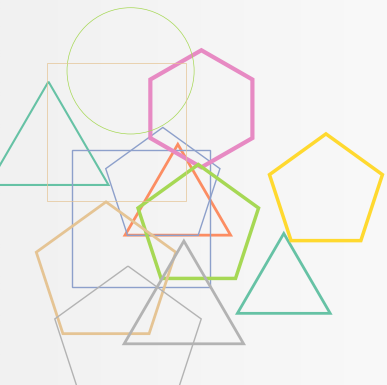[{"shape": "triangle", "thickness": 2, "radius": 0.69, "center": [0.732, 0.255]}, {"shape": "triangle", "thickness": 1.5, "radius": 0.89, "center": [0.125, 0.609]}, {"shape": "triangle", "thickness": 2, "radius": 0.79, "center": [0.459, 0.468]}, {"shape": "square", "thickness": 1, "radius": 0.89, "center": [0.364, 0.433]}, {"shape": "pentagon", "thickness": 1, "radius": 0.77, "center": [0.42, 0.514]}, {"shape": "hexagon", "thickness": 3, "radius": 0.76, "center": [0.52, 0.717]}, {"shape": "pentagon", "thickness": 2.5, "radius": 0.82, "center": [0.512, 0.409]}, {"shape": "circle", "thickness": 0.5, "radius": 0.82, "center": [0.337, 0.816]}, {"shape": "pentagon", "thickness": 2.5, "radius": 0.77, "center": [0.841, 0.499]}, {"shape": "pentagon", "thickness": 2, "radius": 0.95, "center": [0.274, 0.286]}, {"shape": "square", "thickness": 0.5, "radius": 0.9, "center": [0.3, 0.657]}, {"shape": "pentagon", "thickness": 1, "radius": 0.99, "center": [0.33, 0.11]}, {"shape": "triangle", "thickness": 2, "radius": 0.89, "center": [0.475, 0.196]}]